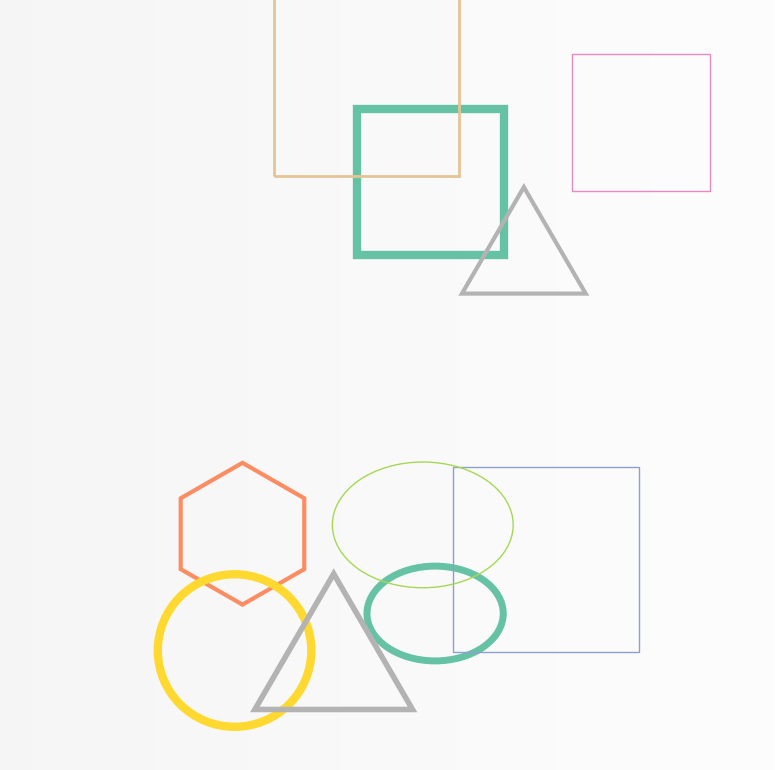[{"shape": "square", "thickness": 3, "radius": 0.47, "center": [0.555, 0.764]}, {"shape": "oval", "thickness": 2.5, "radius": 0.44, "center": [0.561, 0.203]}, {"shape": "hexagon", "thickness": 1.5, "radius": 0.46, "center": [0.313, 0.307]}, {"shape": "square", "thickness": 0.5, "radius": 0.6, "center": [0.704, 0.273]}, {"shape": "square", "thickness": 0.5, "radius": 0.44, "center": [0.827, 0.841]}, {"shape": "oval", "thickness": 0.5, "radius": 0.58, "center": [0.546, 0.318]}, {"shape": "circle", "thickness": 3, "radius": 0.5, "center": [0.303, 0.155]}, {"shape": "square", "thickness": 1, "radius": 0.6, "center": [0.473, 0.89]}, {"shape": "triangle", "thickness": 2, "radius": 0.59, "center": [0.431, 0.137]}, {"shape": "triangle", "thickness": 1.5, "radius": 0.46, "center": [0.676, 0.665]}]